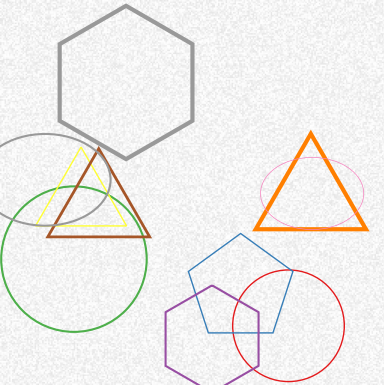[{"shape": "circle", "thickness": 1, "radius": 0.72, "center": [0.749, 0.154]}, {"shape": "pentagon", "thickness": 1, "radius": 0.71, "center": [0.625, 0.251]}, {"shape": "circle", "thickness": 1.5, "radius": 0.94, "center": [0.192, 0.327]}, {"shape": "hexagon", "thickness": 1.5, "radius": 0.7, "center": [0.551, 0.119]}, {"shape": "triangle", "thickness": 3, "radius": 0.83, "center": [0.807, 0.487]}, {"shape": "triangle", "thickness": 1, "radius": 0.68, "center": [0.211, 0.481]}, {"shape": "triangle", "thickness": 2, "radius": 0.76, "center": [0.256, 0.461]}, {"shape": "oval", "thickness": 0.5, "radius": 0.67, "center": [0.811, 0.497]}, {"shape": "hexagon", "thickness": 3, "radius": 1.0, "center": [0.327, 0.786]}, {"shape": "oval", "thickness": 1.5, "radius": 0.85, "center": [0.117, 0.533]}]